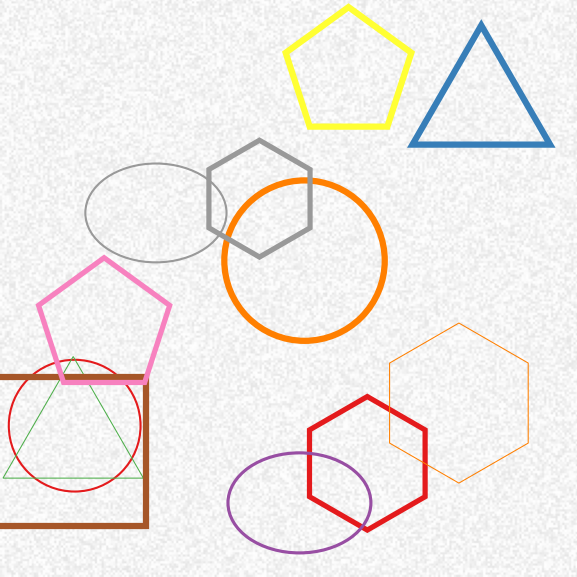[{"shape": "circle", "thickness": 1, "radius": 0.57, "center": [0.129, 0.262]}, {"shape": "hexagon", "thickness": 2.5, "radius": 0.58, "center": [0.636, 0.197]}, {"shape": "triangle", "thickness": 3, "radius": 0.69, "center": [0.833, 0.818]}, {"shape": "triangle", "thickness": 0.5, "radius": 0.7, "center": [0.127, 0.241]}, {"shape": "oval", "thickness": 1.5, "radius": 0.62, "center": [0.519, 0.128]}, {"shape": "hexagon", "thickness": 0.5, "radius": 0.69, "center": [0.795, 0.301]}, {"shape": "circle", "thickness": 3, "radius": 0.69, "center": [0.527, 0.548]}, {"shape": "pentagon", "thickness": 3, "radius": 0.57, "center": [0.604, 0.872]}, {"shape": "square", "thickness": 3, "radius": 0.65, "center": [0.123, 0.218]}, {"shape": "pentagon", "thickness": 2.5, "radius": 0.6, "center": [0.18, 0.433]}, {"shape": "hexagon", "thickness": 2.5, "radius": 0.51, "center": [0.449, 0.655]}, {"shape": "oval", "thickness": 1, "radius": 0.61, "center": [0.27, 0.63]}]